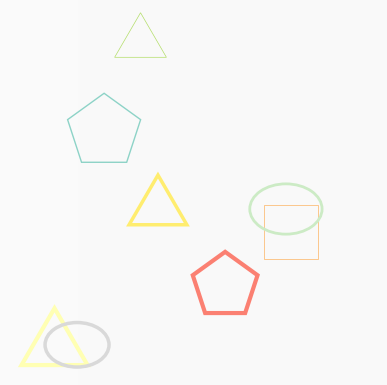[{"shape": "pentagon", "thickness": 1, "radius": 0.5, "center": [0.269, 0.659]}, {"shape": "triangle", "thickness": 3, "radius": 0.49, "center": [0.141, 0.101]}, {"shape": "pentagon", "thickness": 3, "radius": 0.44, "center": [0.581, 0.258]}, {"shape": "square", "thickness": 0.5, "radius": 0.35, "center": [0.751, 0.397]}, {"shape": "triangle", "thickness": 0.5, "radius": 0.39, "center": [0.363, 0.89]}, {"shape": "oval", "thickness": 2.5, "radius": 0.41, "center": [0.199, 0.104]}, {"shape": "oval", "thickness": 2, "radius": 0.47, "center": [0.738, 0.457]}, {"shape": "triangle", "thickness": 2.5, "radius": 0.43, "center": [0.408, 0.459]}]